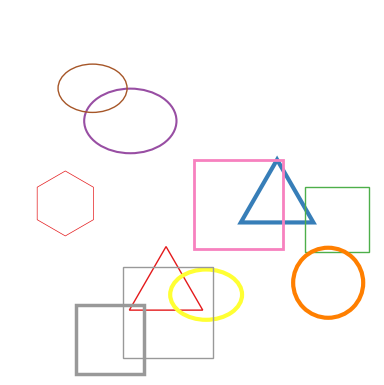[{"shape": "triangle", "thickness": 1, "radius": 0.55, "center": [0.431, 0.249]}, {"shape": "hexagon", "thickness": 0.5, "radius": 0.42, "center": [0.17, 0.472]}, {"shape": "triangle", "thickness": 3, "radius": 0.54, "center": [0.72, 0.477]}, {"shape": "square", "thickness": 1, "radius": 0.42, "center": [0.874, 0.43]}, {"shape": "oval", "thickness": 1.5, "radius": 0.6, "center": [0.339, 0.686]}, {"shape": "circle", "thickness": 3, "radius": 0.45, "center": [0.852, 0.266]}, {"shape": "oval", "thickness": 3, "radius": 0.47, "center": [0.535, 0.235]}, {"shape": "oval", "thickness": 1, "radius": 0.45, "center": [0.24, 0.771]}, {"shape": "square", "thickness": 2, "radius": 0.58, "center": [0.62, 0.47]}, {"shape": "square", "thickness": 2.5, "radius": 0.44, "center": [0.286, 0.118]}, {"shape": "square", "thickness": 1, "radius": 0.59, "center": [0.436, 0.189]}]